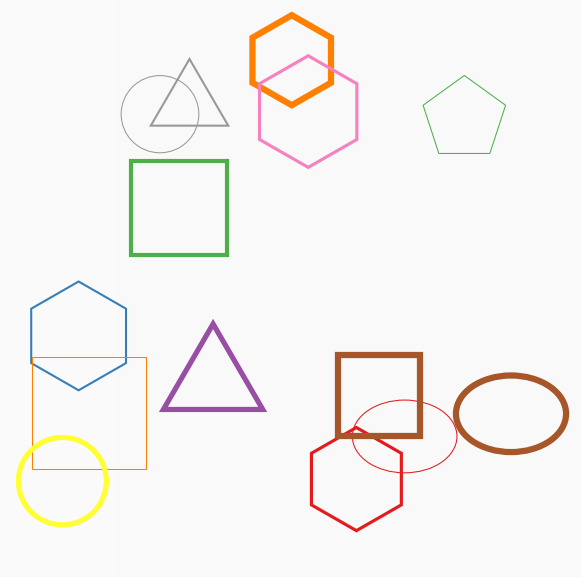[{"shape": "oval", "thickness": 0.5, "radius": 0.45, "center": [0.696, 0.243]}, {"shape": "hexagon", "thickness": 1.5, "radius": 0.45, "center": [0.613, 0.17]}, {"shape": "hexagon", "thickness": 1, "radius": 0.47, "center": [0.135, 0.417]}, {"shape": "square", "thickness": 2, "radius": 0.41, "center": [0.308, 0.639]}, {"shape": "pentagon", "thickness": 0.5, "radius": 0.37, "center": [0.799, 0.794]}, {"shape": "triangle", "thickness": 2.5, "radius": 0.49, "center": [0.367, 0.339]}, {"shape": "hexagon", "thickness": 3, "radius": 0.39, "center": [0.502, 0.895]}, {"shape": "square", "thickness": 0.5, "radius": 0.49, "center": [0.153, 0.284]}, {"shape": "circle", "thickness": 2.5, "radius": 0.38, "center": [0.107, 0.166]}, {"shape": "oval", "thickness": 3, "radius": 0.47, "center": [0.879, 0.283]}, {"shape": "square", "thickness": 3, "radius": 0.35, "center": [0.652, 0.314]}, {"shape": "hexagon", "thickness": 1.5, "radius": 0.48, "center": [0.53, 0.806]}, {"shape": "circle", "thickness": 0.5, "radius": 0.33, "center": [0.275, 0.801]}, {"shape": "triangle", "thickness": 1, "radius": 0.38, "center": [0.326, 0.82]}]